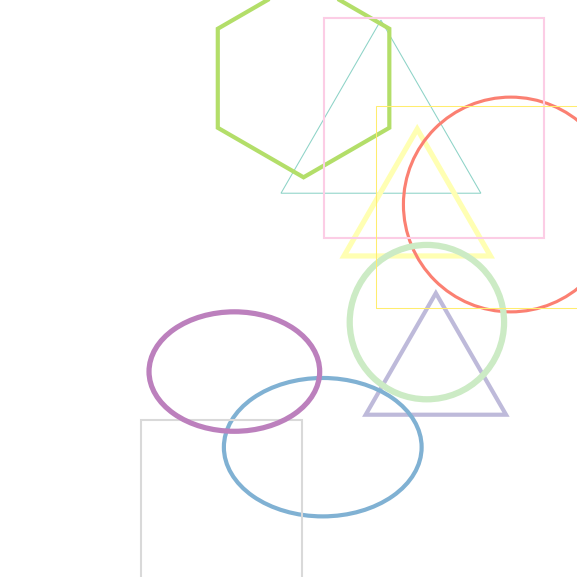[{"shape": "triangle", "thickness": 0.5, "radius": 1.0, "center": [0.66, 0.764]}, {"shape": "triangle", "thickness": 2.5, "radius": 0.73, "center": [0.722, 0.629]}, {"shape": "triangle", "thickness": 2, "radius": 0.7, "center": [0.755, 0.351]}, {"shape": "circle", "thickness": 1.5, "radius": 0.93, "center": [0.884, 0.645]}, {"shape": "oval", "thickness": 2, "radius": 0.86, "center": [0.559, 0.225]}, {"shape": "hexagon", "thickness": 2, "radius": 0.86, "center": [0.526, 0.864]}, {"shape": "square", "thickness": 1, "radius": 0.95, "center": [0.752, 0.777]}, {"shape": "square", "thickness": 1, "radius": 0.69, "center": [0.384, 0.134]}, {"shape": "oval", "thickness": 2.5, "radius": 0.74, "center": [0.406, 0.356]}, {"shape": "circle", "thickness": 3, "radius": 0.67, "center": [0.739, 0.441]}, {"shape": "square", "thickness": 0.5, "radius": 0.88, "center": [0.826, 0.641]}]